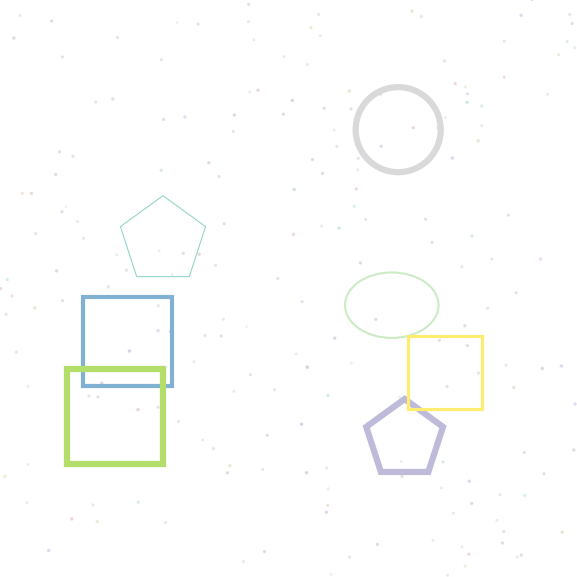[{"shape": "pentagon", "thickness": 0.5, "radius": 0.39, "center": [0.282, 0.583]}, {"shape": "pentagon", "thickness": 3, "radius": 0.35, "center": [0.701, 0.238]}, {"shape": "square", "thickness": 2, "radius": 0.39, "center": [0.222, 0.408]}, {"shape": "square", "thickness": 3, "radius": 0.41, "center": [0.199, 0.278]}, {"shape": "circle", "thickness": 3, "radius": 0.37, "center": [0.69, 0.775]}, {"shape": "oval", "thickness": 1, "radius": 0.4, "center": [0.678, 0.471]}, {"shape": "square", "thickness": 1.5, "radius": 0.32, "center": [0.77, 0.354]}]